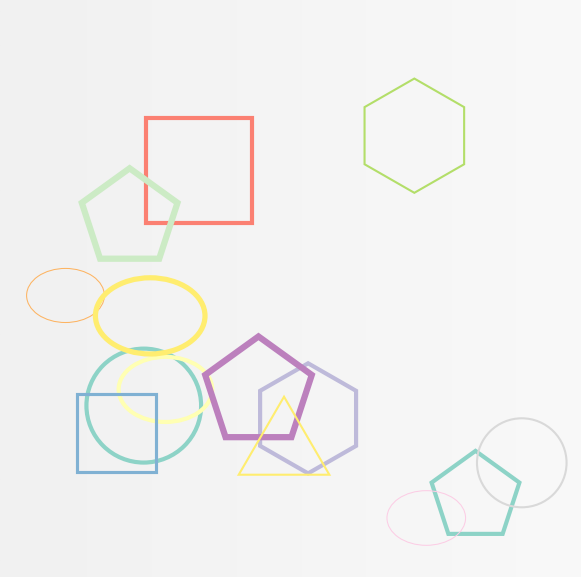[{"shape": "circle", "thickness": 2, "radius": 0.49, "center": [0.247, 0.297]}, {"shape": "pentagon", "thickness": 2, "radius": 0.4, "center": [0.818, 0.139]}, {"shape": "oval", "thickness": 2, "radius": 0.4, "center": [0.285, 0.325]}, {"shape": "hexagon", "thickness": 2, "radius": 0.48, "center": [0.53, 0.275]}, {"shape": "square", "thickness": 2, "radius": 0.46, "center": [0.343, 0.704]}, {"shape": "square", "thickness": 1.5, "radius": 0.34, "center": [0.2, 0.249]}, {"shape": "oval", "thickness": 0.5, "radius": 0.33, "center": [0.113, 0.487]}, {"shape": "hexagon", "thickness": 1, "radius": 0.49, "center": [0.713, 0.764]}, {"shape": "oval", "thickness": 0.5, "radius": 0.34, "center": [0.733, 0.102]}, {"shape": "circle", "thickness": 1, "radius": 0.39, "center": [0.898, 0.198]}, {"shape": "pentagon", "thickness": 3, "radius": 0.48, "center": [0.445, 0.32]}, {"shape": "pentagon", "thickness": 3, "radius": 0.43, "center": [0.223, 0.621]}, {"shape": "triangle", "thickness": 1, "radius": 0.45, "center": [0.489, 0.222]}, {"shape": "oval", "thickness": 2.5, "radius": 0.47, "center": [0.258, 0.452]}]